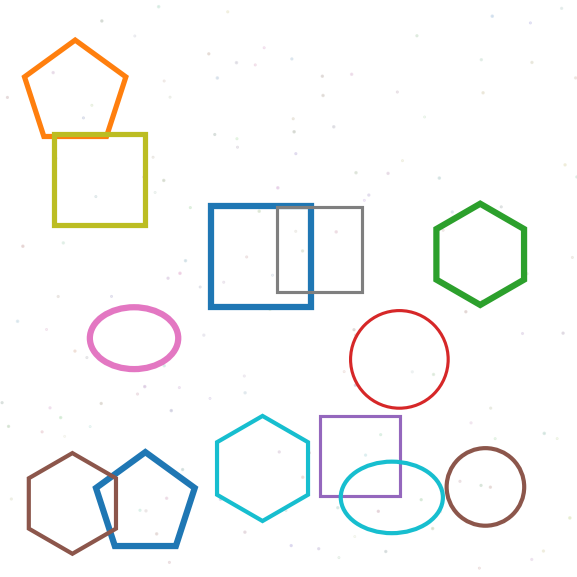[{"shape": "square", "thickness": 3, "radius": 0.43, "center": [0.452, 0.555]}, {"shape": "pentagon", "thickness": 3, "radius": 0.45, "center": [0.252, 0.126]}, {"shape": "pentagon", "thickness": 2.5, "radius": 0.46, "center": [0.13, 0.837]}, {"shape": "hexagon", "thickness": 3, "radius": 0.44, "center": [0.832, 0.559]}, {"shape": "circle", "thickness": 1.5, "radius": 0.42, "center": [0.692, 0.377]}, {"shape": "square", "thickness": 1.5, "radius": 0.35, "center": [0.624, 0.209]}, {"shape": "hexagon", "thickness": 2, "radius": 0.44, "center": [0.125, 0.127]}, {"shape": "circle", "thickness": 2, "radius": 0.34, "center": [0.841, 0.156]}, {"shape": "oval", "thickness": 3, "radius": 0.38, "center": [0.232, 0.414]}, {"shape": "square", "thickness": 1.5, "radius": 0.37, "center": [0.554, 0.567]}, {"shape": "square", "thickness": 2.5, "radius": 0.39, "center": [0.172, 0.689]}, {"shape": "oval", "thickness": 2, "radius": 0.44, "center": [0.678, 0.138]}, {"shape": "hexagon", "thickness": 2, "radius": 0.45, "center": [0.455, 0.188]}]